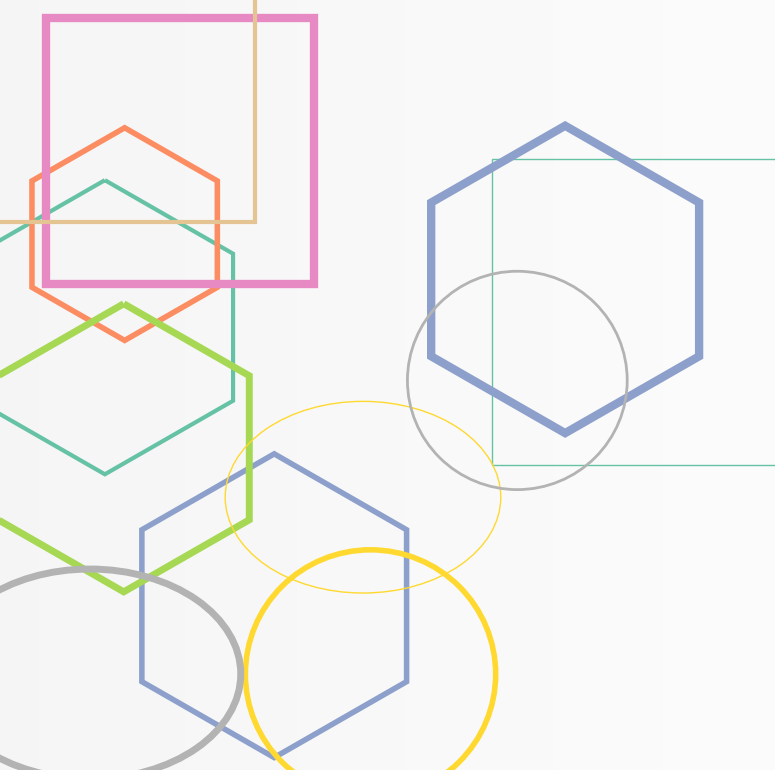[{"shape": "square", "thickness": 0.5, "radius": 0.99, "center": [0.834, 0.595]}, {"shape": "hexagon", "thickness": 1.5, "radius": 0.95, "center": [0.135, 0.575]}, {"shape": "hexagon", "thickness": 2, "radius": 0.69, "center": [0.161, 0.696]}, {"shape": "hexagon", "thickness": 2, "radius": 0.99, "center": [0.354, 0.213]}, {"shape": "hexagon", "thickness": 3, "radius": 1.0, "center": [0.729, 0.637]}, {"shape": "square", "thickness": 3, "radius": 0.86, "center": [0.232, 0.804]}, {"shape": "hexagon", "thickness": 2.5, "radius": 0.94, "center": [0.16, 0.418]}, {"shape": "circle", "thickness": 2, "radius": 0.81, "center": [0.478, 0.124]}, {"shape": "oval", "thickness": 0.5, "radius": 0.89, "center": [0.468, 0.354]}, {"shape": "square", "thickness": 1.5, "radius": 0.87, "center": [0.154, 0.886]}, {"shape": "circle", "thickness": 1, "radius": 0.71, "center": [0.668, 0.506]}, {"shape": "oval", "thickness": 2.5, "radius": 0.97, "center": [0.116, 0.125]}]